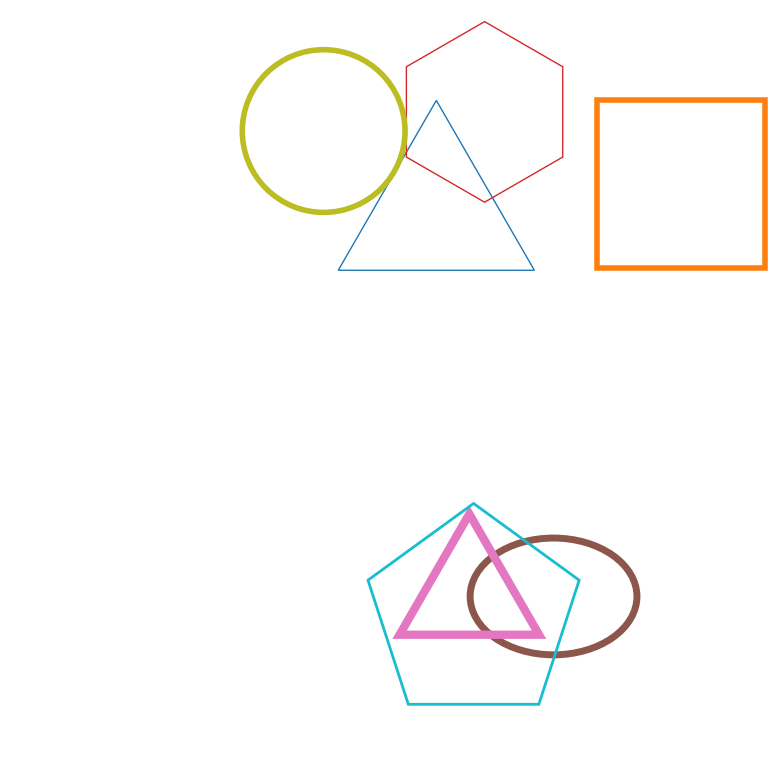[{"shape": "triangle", "thickness": 0.5, "radius": 0.74, "center": [0.567, 0.723]}, {"shape": "square", "thickness": 2, "radius": 0.55, "center": [0.884, 0.762]}, {"shape": "hexagon", "thickness": 0.5, "radius": 0.59, "center": [0.629, 0.855]}, {"shape": "oval", "thickness": 2.5, "radius": 0.54, "center": [0.719, 0.225]}, {"shape": "triangle", "thickness": 3, "radius": 0.52, "center": [0.61, 0.228]}, {"shape": "circle", "thickness": 2, "radius": 0.53, "center": [0.42, 0.83]}, {"shape": "pentagon", "thickness": 1, "radius": 0.72, "center": [0.615, 0.202]}]